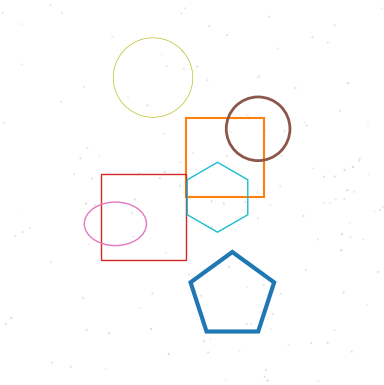[{"shape": "pentagon", "thickness": 3, "radius": 0.57, "center": [0.603, 0.231]}, {"shape": "square", "thickness": 1.5, "radius": 0.51, "center": [0.584, 0.592]}, {"shape": "square", "thickness": 1, "radius": 0.55, "center": [0.373, 0.436]}, {"shape": "circle", "thickness": 2, "radius": 0.41, "center": [0.67, 0.665]}, {"shape": "oval", "thickness": 1, "radius": 0.4, "center": [0.3, 0.419]}, {"shape": "circle", "thickness": 0.5, "radius": 0.52, "center": [0.397, 0.799]}, {"shape": "hexagon", "thickness": 1, "radius": 0.45, "center": [0.565, 0.488]}]